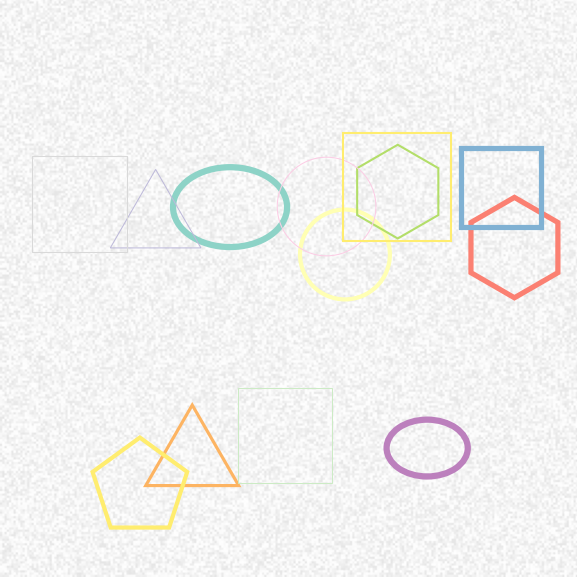[{"shape": "oval", "thickness": 3, "radius": 0.49, "center": [0.398, 0.641]}, {"shape": "circle", "thickness": 2, "radius": 0.39, "center": [0.597, 0.558]}, {"shape": "triangle", "thickness": 0.5, "radius": 0.45, "center": [0.269, 0.615]}, {"shape": "hexagon", "thickness": 2.5, "radius": 0.43, "center": [0.891, 0.57]}, {"shape": "square", "thickness": 2.5, "radius": 0.35, "center": [0.867, 0.674]}, {"shape": "triangle", "thickness": 1.5, "radius": 0.46, "center": [0.333, 0.205]}, {"shape": "hexagon", "thickness": 1, "radius": 0.41, "center": [0.689, 0.667]}, {"shape": "circle", "thickness": 0.5, "radius": 0.43, "center": [0.565, 0.642]}, {"shape": "square", "thickness": 0.5, "radius": 0.41, "center": [0.138, 0.646]}, {"shape": "oval", "thickness": 3, "radius": 0.35, "center": [0.74, 0.223]}, {"shape": "square", "thickness": 0.5, "radius": 0.41, "center": [0.494, 0.245]}, {"shape": "square", "thickness": 1, "radius": 0.47, "center": [0.688, 0.675]}, {"shape": "pentagon", "thickness": 2, "radius": 0.43, "center": [0.242, 0.155]}]